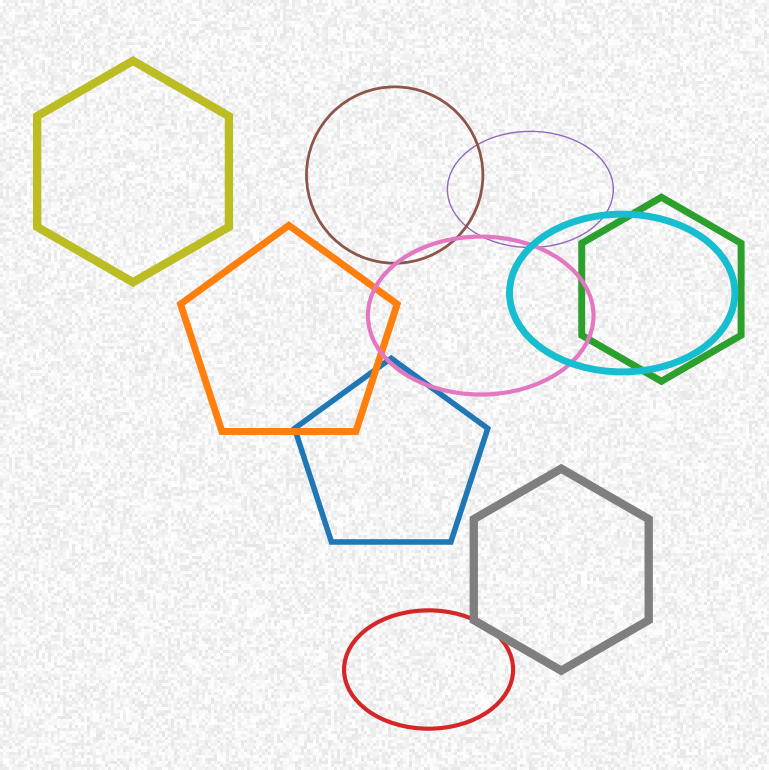[{"shape": "pentagon", "thickness": 2, "radius": 0.66, "center": [0.508, 0.403]}, {"shape": "pentagon", "thickness": 2.5, "radius": 0.74, "center": [0.375, 0.559]}, {"shape": "hexagon", "thickness": 2.5, "radius": 0.6, "center": [0.859, 0.624]}, {"shape": "oval", "thickness": 1.5, "radius": 0.55, "center": [0.557, 0.13]}, {"shape": "oval", "thickness": 0.5, "radius": 0.54, "center": [0.689, 0.754]}, {"shape": "circle", "thickness": 1, "radius": 0.57, "center": [0.513, 0.773]}, {"shape": "oval", "thickness": 1.5, "radius": 0.73, "center": [0.624, 0.59]}, {"shape": "hexagon", "thickness": 3, "radius": 0.66, "center": [0.729, 0.26]}, {"shape": "hexagon", "thickness": 3, "radius": 0.72, "center": [0.173, 0.777]}, {"shape": "oval", "thickness": 2.5, "radius": 0.73, "center": [0.808, 0.619]}]